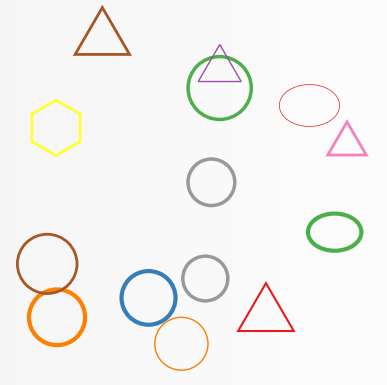[{"shape": "triangle", "thickness": 1.5, "radius": 0.41, "center": [0.686, 0.182]}, {"shape": "oval", "thickness": 0.5, "radius": 0.39, "center": [0.799, 0.726]}, {"shape": "circle", "thickness": 3, "radius": 0.35, "center": [0.383, 0.226]}, {"shape": "circle", "thickness": 2.5, "radius": 0.41, "center": [0.567, 0.771]}, {"shape": "oval", "thickness": 3, "radius": 0.34, "center": [0.864, 0.397]}, {"shape": "triangle", "thickness": 1, "radius": 0.32, "center": [0.567, 0.82]}, {"shape": "circle", "thickness": 3, "radius": 0.36, "center": [0.147, 0.176]}, {"shape": "circle", "thickness": 1, "radius": 0.34, "center": [0.468, 0.107]}, {"shape": "hexagon", "thickness": 2, "radius": 0.36, "center": [0.145, 0.668]}, {"shape": "triangle", "thickness": 2, "radius": 0.41, "center": [0.264, 0.899]}, {"shape": "circle", "thickness": 2, "radius": 0.38, "center": [0.122, 0.315]}, {"shape": "triangle", "thickness": 2, "radius": 0.29, "center": [0.896, 0.626]}, {"shape": "circle", "thickness": 2.5, "radius": 0.3, "center": [0.546, 0.526]}, {"shape": "circle", "thickness": 2.5, "radius": 0.29, "center": [0.53, 0.277]}]